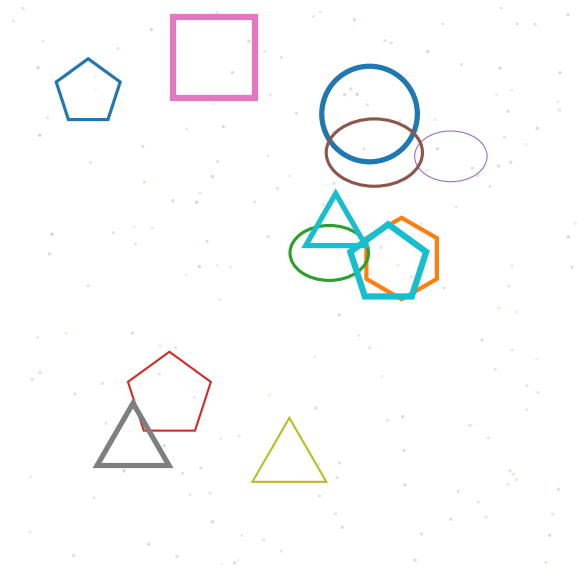[{"shape": "circle", "thickness": 2.5, "radius": 0.41, "center": [0.64, 0.802]}, {"shape": "pentagon", "thickness": 1.5, "radius": 0.29, "center": [0.153, 0.839]}, {"shape": "hexagon", "thickness": 2, "radius": 0.35, "center": [0.695, 0.551]}, {"shape": "oval", "thickness": 1.5, "radius": 0.34, "center": [0.57, 0.561]}, {"shape": "pentagon", "thickness": 1, "radius": 0.38, "center": [0.293, 0.315]}, {"shape": "oval", "thickness": 0.5, "radius": 0.31, "center": [0.781, 0.728]}, {"shape": "oval", "thickness": 1.5, "radius": 0.42, "center": [0.648, 0.735]}, {"shape": "square", "thickness": 3, "radius": 0.35, "center": [0.37, 0.9]}, {"shape": "triangle", "thickness": 2.5, "radius": 0.36, "center": [0.23, 0.229]}, {"shape": "triangle", "thickness": 1, "radius": 0.37, "center": [0.501, 0.202]}, {"shape": "pentagon", "thickness": 3, "radius": 0.35, "center": [0.672, 0.542]}, {"shape": "triangle", "thickness": 2.5, "radius": 0.3, "center": [0.581, 0.604]}]